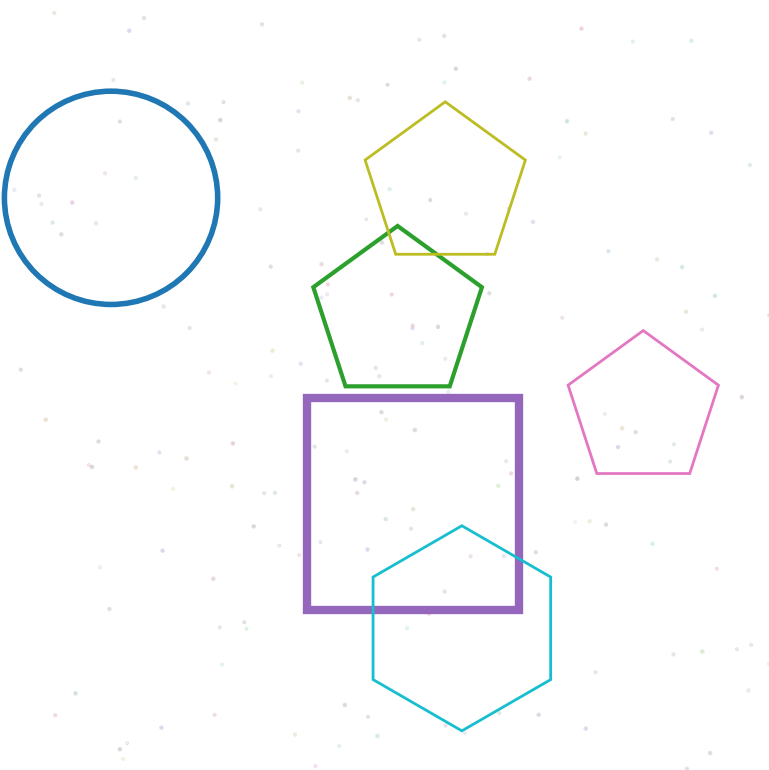[{"shape": "circle", "thickness": 2, "radius": 0.69, "center": [0.144, 0.743]}, {"shape": "pentagon", "thickness": 1.5, "radius": 0.58, "center": [0.516, 0.591]}, {"shape": "square", "thickness": 3, "radius": 0.69, "center": [0.537, 0.345]}, {"shape": "pentagon", "thickness": 1, "radius": 0.51, "center": [0.835, 0.468]}, {"shape": "pentagon", "thickness": 1, "radius": 0.55, "center": [0.578, 0.758]}, {"shape": "hexagon", "thickness": 1, "radius": 0.67, "center": [0.6, 0.184]}]